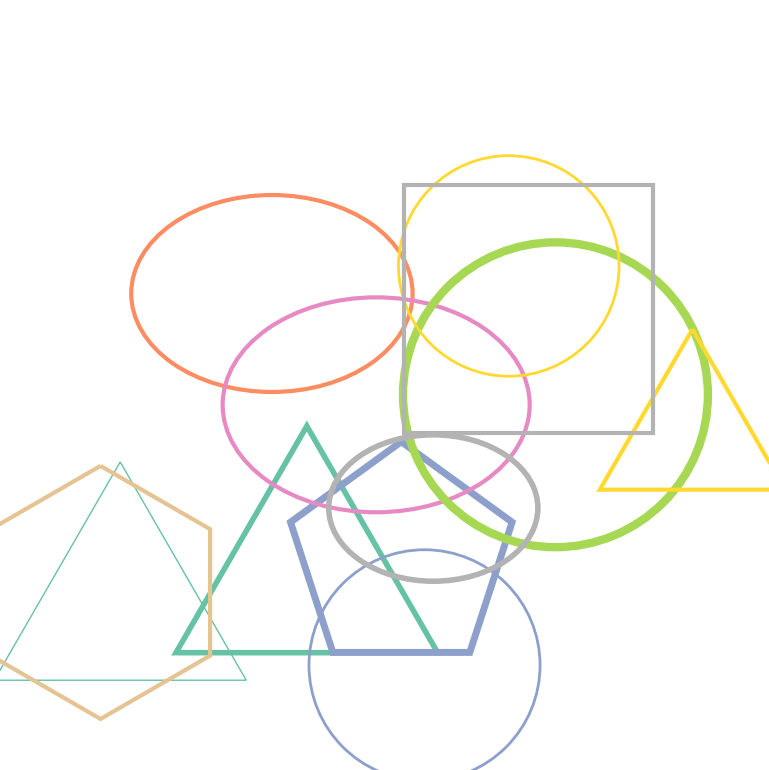[{"shape": "triangle", "thickness": 2, "radius": 0.98, "center": [0.398, 0.25]}, {"shape": "triangle", "thickness": 0.5, "radius": 0.94, "center": [0.156, 0.211]}, {"shape": "oval", "thickness": 1.5, "radius": 0.91, "center": [0.353, 0.619]}, {"shape": "circle", "thickness": 1, "radius": 0.75, "center": [0.551, 0.136]}, {"shape": "pentagon", "thickness": 2.5, "radius": 0.76, "center": [0.521, 0.275]}, {"shape": "oval", "thickness": 1.5, "radius": 1.0, "center": [0.489, 0.474]}, {"shape": "circle", "thickness": 3, "radius": 0.99, "center": [0.721, 0.487]}, {"shape": "triangle", "thickness": 1.5, "radius": 0.69, "center": [0.899, 0.434]}, {"shape": "circle", "thickness": 1, "radius": 0.72, "center": [0.661, 0.655]}, {"shape": "hexagon", "thickness": 1.5, "radius": 0.82, "center": [0.131, 0.231]}, {"shape": "square", "thickness": 1.5, "radius": 0.81, "center": [0.686, 0.599]}, {"shape": "oval", "thickness": 2, "radius": 0.68, "center": [0.563, 0.34]}]